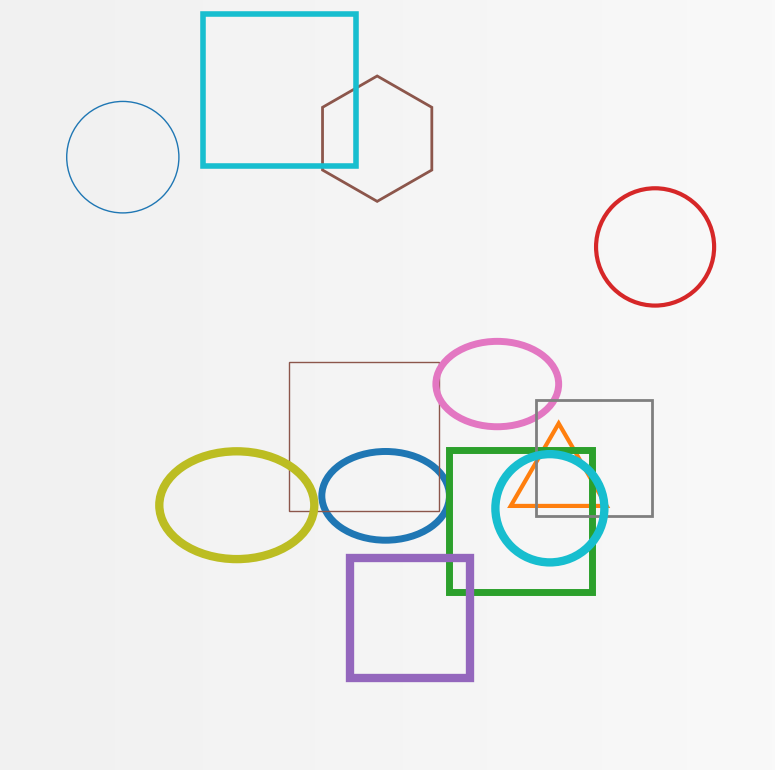[{"shape": "circle", "thickness": 0.5, "radius": 0.36, "center": [0.158, 0.796]}, {"shape": "oval", "thickness": 2.5, "radius": 0.41, "center": [0.498, 0.356]}, {"shape": "triangle", "thickness": 1.5, "radius": 0.36, "center": [0.721, 0.379]}, {"shape": "square", "thickness": 2.5, "radius": 0.46, "center": [0.672, 0.323]}, {"shape": "circle", "thickness": 1.5, "radius": 0.38, "center": [0.845, 0.679]}, {"shape": "square", "thickness": 3, "radius": 0.39, "center": [0.529, 0.198]}, {"shape": "square", "thickness": 0.5, "radius": 0.48, "center": [0.469, 0.433]}, {"shape": "hexagon", "thickness": 1, "radius": 0.41, "center": [0.487, 0.82]}, {"shape": "oval", "thickness": 2.5, "radius": 0.4, "center": [0.642, 0.501]}, {"shape": "square", "thickness": 1, "radius": 0.38, "center": [0.766, 0.405]}, {"shape": "oval", "thickness": 3, "radius": 0.5, "center": [0.306, 0.344]}, {"shape": "circle", "thickness": 3, "radius": 0.35, "center": [0.71, 0.34]}, {"shape": "square", "thickness": 2, "radius": 0.49, "center": [0.36, 0.883]}]